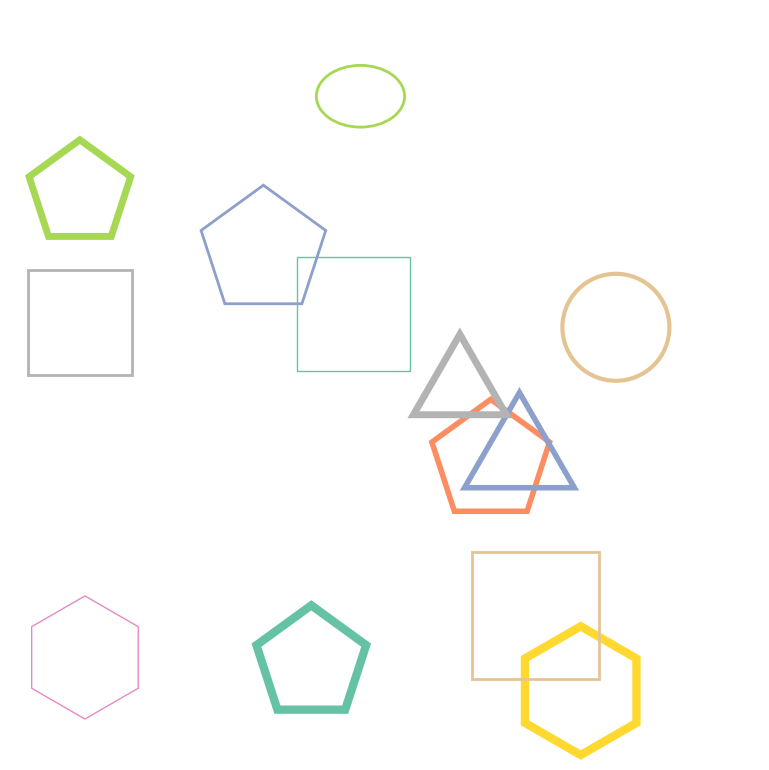[{"shape": "pentagon", "thickness": 3, "radius": 0.37, "center": [0.404, 0.139]}, {"shape": "square", "thickness": 0.5, "radius": 0.37, "center": [0.459, 0.592]}, {"shape": "pentagon", "thickness": 2, "radius": 0.4, "center": [0.637, 0.401]}, {"shape": "pentagon", "thickness": 1, "radius": 0.43, "center": [0.342, 0.674]}, {"shape": "triangle", "thickness": 2, "radius": 0.41, "center": [0.675, 0.408]}, {"shape": "hexagon", "thickness": 0.5, "radius": 0.4, "center": [0.11, 0.146]}, {"shape": "pentagon", "thickness": 2.5, "radius": 0.35, "center": [0.104, 0.749]}, {"shape": "oval", "thickness": 1, "radius": 0.29, "center": [0.468, 0.875]}, {"shape": "hexagon", "thickness": 3, "radius": 0.42, "center": [0.754, 0.103]}, {"shape": "circle", "thickness": 1.5, "radius": 0.35, "center": [0.8, 0.575]}, {"shape": "square", "thickness": 1, "radius": 0.41, "center": [0.695, 0.201]}, {"shape": "triangle", "thickness": 2.5, "radius": 0.35, "center": [0.597, 0.496]}, {"shape": "square", "thickness": 1, "radius": 0.34, "center": [0.104, 0.581]}]